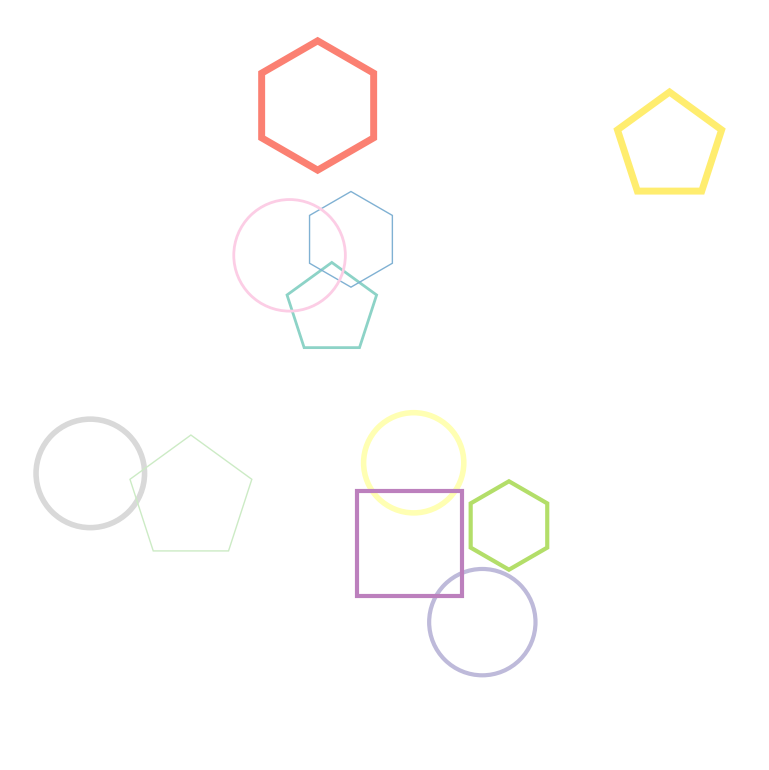[{"shape": "pentagon", "thickness": 1, "radius": 0.31, "center": [0.431, 0.598]}, {"shape": "circle", "thickness": 2, "radius": 0.33, "center": [0.537, 0.399]}, {"shape": "circle", "thickness": 1.5, "radius": 0.35, "center": [0.626, 0.192]}, {"shape": "hexagon", "thickness": 2.5, "radius": 0.42, "center": [0.413, 0.863]}, {"shape": "hexagon", "thickness": 0.5, "radius": 0.31, "center": [0.456, 0.689]}, {"shape": "hexagon", "thickness": 1.5, "radius": 0.29, "center": [0.661, 0.318]}, {"shape": "circle", "thickness": 1, "radius": 0.36, "center": [0.376, 0.668]}, {"shape": "circle", "thickness": 2, "radius": 0.35, "center": [0.117, 0.385]}, {"shape": "square", "thickness": 1.5, "radius": 0.34, "center": [0.532, 0.294]}, {"shape": "pentagon", "thickness": 0.5, "radius": 0.42, "center": [0.248, 0.352]}, {"shape": "pentagon", "thickness": 2.5, "radius": 0.36, "center": [0.87, 0.809]}]